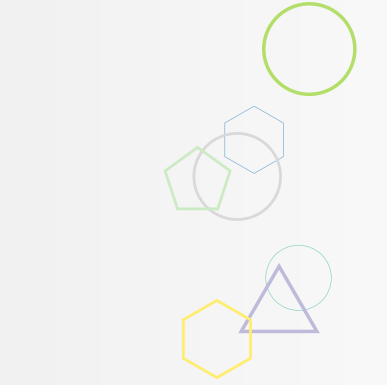[{"shape": "circle", "thickness": 0.5, "radius": 0.42, "center": [0.77, 0.278]}, {"shape": "triangle", "thickness": 2.5, "radius": 0.56, "center": [0.72, 0.195]}, {"shape": "hexagon", "thickness": 0.5, "radius": 0.44, "center": [0.656, 0.637]}, {"shape": "circle", "thickness": 2.5, "radius": 0.59, "center": [0.798, 0.873]}, {"shape": "circle", "thickness": 2, "radius": 0.56, "center": [0.612, 0.542]}, {"shape": "pentagon", "thickness": 2, "radius": 0.44, "center": [0.51, 0.529]}, {"shape": "hexagon", "thickness": 2, "radius": 0.5, "center": [0.56, 0.119]}]